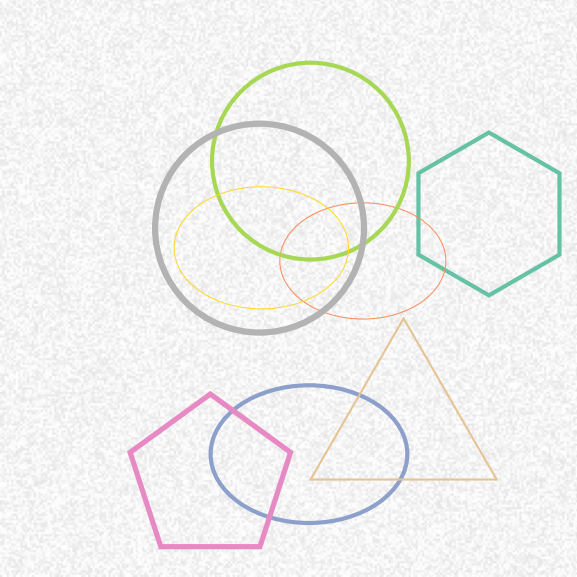[{"shape": "hexagon", "thickness": 2, "radius": 0.7, "center": [0.847, 0.629]}, {"shape": "oval", "thickness": 0.5, "radius": 0.72, "center": [0.628, 0.547]}, {"shape": "oval", "thickness": 2, "radius": 0.85, "center": [0.535, 0.213]}, {"shape": "pentagon", "thickness": 2.5, "radius": 0.73, "center": [0.364, 0.171]}, {"shape": "circle", "thickness": 2, "radius": 0.85, "center": [0.538, 0.72]}, {"shape": "oval", "thickness": 0.5, "radius": 0.76, "center": [0.453, 0.57]}, {"shape": "triangle", "thickness": 1, "radius": 0.93, "center": [0.699, 0.262]}, {"shape": "circle", "thickness": 3, "radius": 0.9, "center": [0.449, 0.604]}]